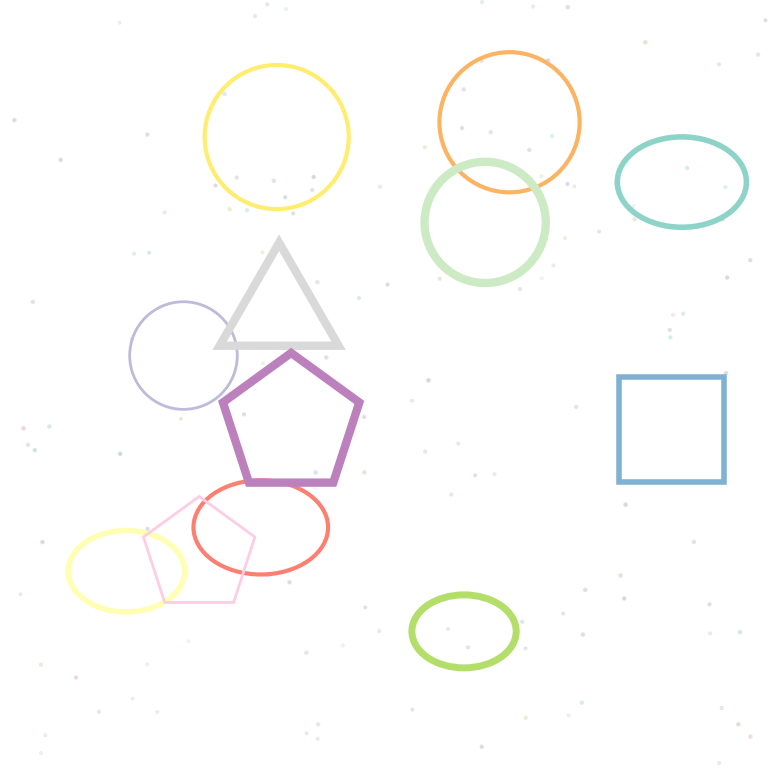[{"shape": "oval", "thickness": 2, "radius": 0.42, "center": [0.886, 0.764]}, {"shape": "oval", "thickness": 2, "radius": 0.38, "center": [0.164, 0.258]}, {"shape": "circle", "thickness": 1, "radius": 0.35, "center": [0.238, 0.538]}, {"shape": "oval", "thickness": 1.5, "radius": 0.44, "center": [0.339, 0.315]}, {"shape": "square", "thickness": 2, "radius": 0.34, "center": [0.872, 0.442]}, {"shape": "circle", "thickness": 1.5, "radius": 0.46, "center": [0.662, 0.841]}, {"shape": "oval", "thickness": 2.5, "radius": 0.34, "center": [0.603, 0.18]}, {"shape": "pentagon", "thickness": 1, "radius": 0.38, "center": [0.259, 0.279]}, {"shape": "triangle", "thickness": 3, "radius": 0.45, "center": [0.362, 0.596]}, {"shape": "pentagon", "thickness": 3, "radius": 0.47, "center": [0.378, 0.449]}, {"shape": "circle", "thickness": 3, "radius": 0.39, "center": [0.63, 0.711]}, {"shape": "circle", "thickness": 1.5, "radius": 0.47, "center": [0.359, 0.822]}]